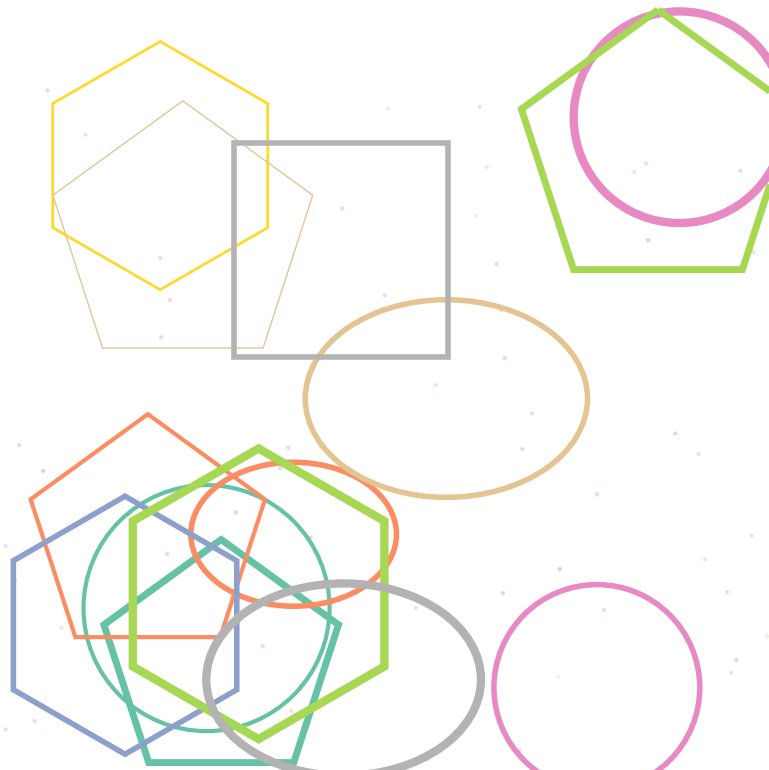[{"shape": "pentagon", "thickness": 2.5, "radius": 0.8, "center": [0.287, 0.139]}, {"shape": "circle", "thickness": 1.5, "radius": 0.8, "center": [0.268, 0.21]}, {"shape": "oval", "thickness": 2, "radius": 0.67, "center": [0.381, 0.306]}, {"shape": "pentagon", "thickness": 1.5, "radius": 0.8, "center": [0.192, 0.302]}, {"shape": "hexagon", "thickness": 2, "radius": 0.84, "center": [0.162, 0.188]}, {"shape": "circle", "thickness": 2, "radius": 0.67, "center": [0.775, 0.107]}, {"shape": "circle", "thickness": 3, "radius": 0.69, "center": [0.882, 0.848]}, {"shape": "hexagon", "thickness": 3, "radius": 0.94, "center": [0.336, 0.229]}, {"shape": "pentagon", "thickness": 2.5, "radius": 0.93, "center": [0.855, 0.801]}, {"shape": "hexagon", "thickness": 1, "radius": 0.81, "center": [0.208, 0.785]}, {"shape": "oval", "thickness": 2, "radius": 0.92, "center": [0.58, 0.482]}, {"shape": "pentagon", "thickness": 0.5, "radius": 0.89, "center": [0.237, 0.692]}, {"shape": "square", "thickness": 2, "radius": 0.69, "center": [0.442, 0.675]}, {"shape": "oval", "thickness": 3, "radius": 0.89, "center": [0.446, 0.117]}]